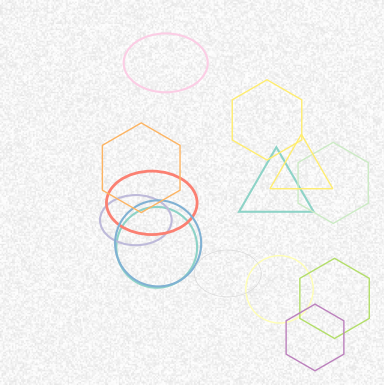[{"shape": "triangle", "thickness": 1.5, "radius": 0.56, "center": [0.718, 0.506]}, {"shape": "circle", "thickness": 1.5, "radius": 0.52, "center": [0.407, 0.358]}, {"shape": "circle", "thickness": 1, "radius": 0.44, "center": [0.726, 0.249]}, {"shape": "oval", "thickness": 1.5, "radius": 0.47, "center": [0.353, 0.428]}, {"shape": "oval", "thickness": 2, "radius": 0.59, "center": [0.394, 0.473]}, {"shape": "circle", "thickness": 1.5, "radius": 0.56, "center": [0.411, 0.368]}, {"shape": "hexagon", "thickness": 1, "radius": 0.58, "center": [0.367, 0.564]}, {"shape": "hexagon", "thickness": 1, "radius": 0.52, "center": [0.869, 0.225]}, {"shape": "oval", "thickness": 1.5, "radius": 0.55, "center": [0.43, 0.837]}, {"shape": "oval", "thickness": 0.5, "radius": 0.43, "center": [0.592, 0.29]}, {"shape": "hexagon", "thickness": 1, "radius": 0.43, "center": [0.818, 0.123]}, {"shape": "hexagon", "thickness": 1, "radius": 0.53, "center": [0.865, 0.525]}, {"shape": "hexagon", "thickness": 1, "radius": 0.52, "center": [0.694, 0.689]}, {"shape": "triangle", "thickness": 1, "radius": 0.47, "center": [0.783, 0.557]}]